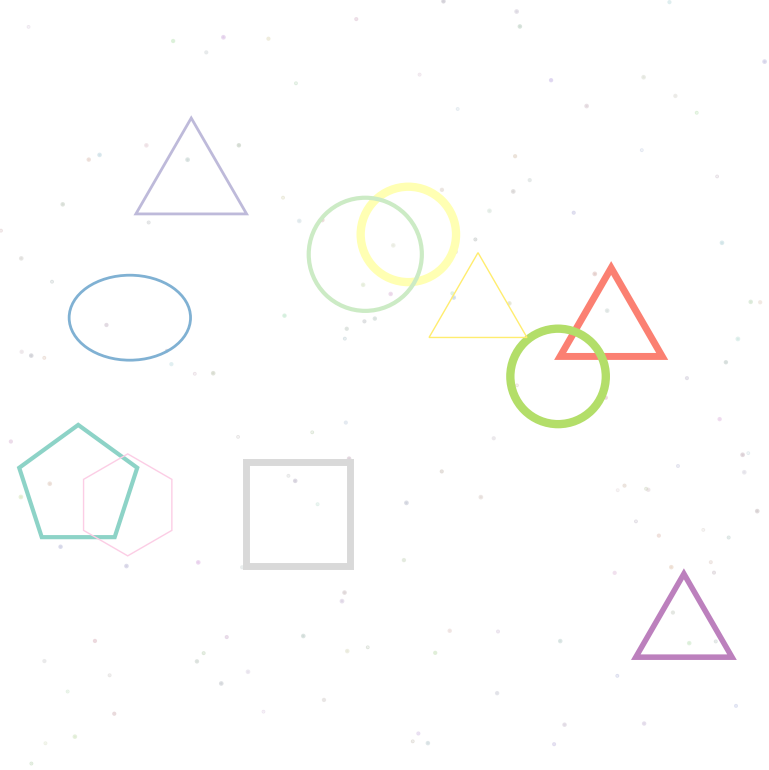[{"shape": "pentagon", "thickness": 1.5, "radius": 0.4, "center": [0.102, 0.368]}, {"shape": "circle", "thickness": 3, "radius": 0.31, "center": [0.53, 0.696]}, {"shape": "triangle", "thickness": 1, "radius": 0.42, "center": [0.248, 0.764]}, {"shape": "triangle", "thickness": 2.5, "radius": 0.38, "center": [0.794, 0.575]}, {"shape": "oval", "thickness": 1, "radius": 0.39, "center": [0.169, 0.587]}, {"shape": "circle", "thickness": 3, "radius": 0.31, "center": [0.725, 0.511]}, {"shape": "hexagon", "thickness": 0.5, "radius": 0.33, "center": [0.166, 0.344]}, {"shape": "square", "thickness": 2.5, "radius": 0.34, "center": [0.387, 0.333]}, {"shape": "triangle", "thickness": 2, "radius": 0.36, "center": [0.888, 0.183]}, {"shape": "circle", "thickness": 1.5, "radius": 0.37, "center": [0.474, 0.67]}, {"shape": "triangle", "thickness": 0.5, "radius": 0.37, "center": [0.621, 0.598]}]